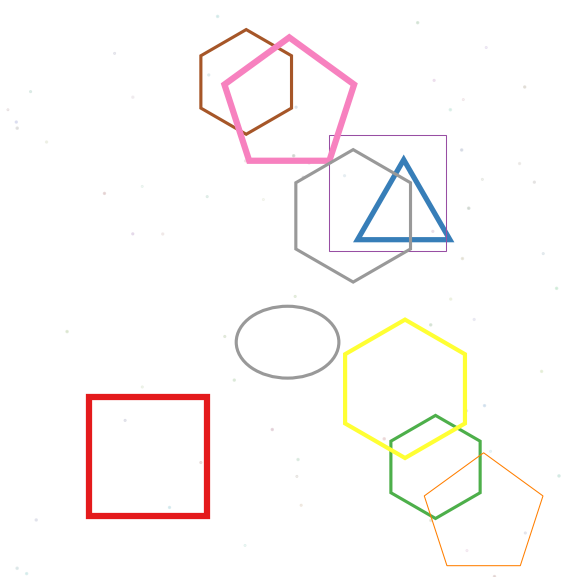[{"shape": "square", "thickness": 3, "radius": 0.51, "center": [0.256, 0.209]}, {"shape": "triangle", "thickness": 2.5, "radius": 0.46, "center": [0.699, 0.63]}, {"shape": "hexagon", "thickness": 1.5, "radius": 0.45, "center": [0.754, 0.191]}, {"shape": "square", "thickness": 0.5, "radius": 0.5, "center": [0.671, 0.665]}, {"shape": "pentagon", "thickness": 0.5, "radius": 0.54, "center": [0.837, 0.107]}, {"shape": "hexagon", "thickness": 2, "radius": 0.6, "center": [0.701, 0.326]}, {"shape": "hexagon", "thickness": 1.5, "radius": 0.45, "center": [0.426, 0.857]}, {"shape": "pentagon", "thickness": 3, "radius": 0.59, "center": [0.501, 0.816]}, {"shape": "oval", "thickness": 1.5, "radius": 0.44, "center": [0.498, 0.407]}, {"shape": "hexagon", "thickness": 1.5, "radius": 0.57, "center": [0.612, 0.625]}]